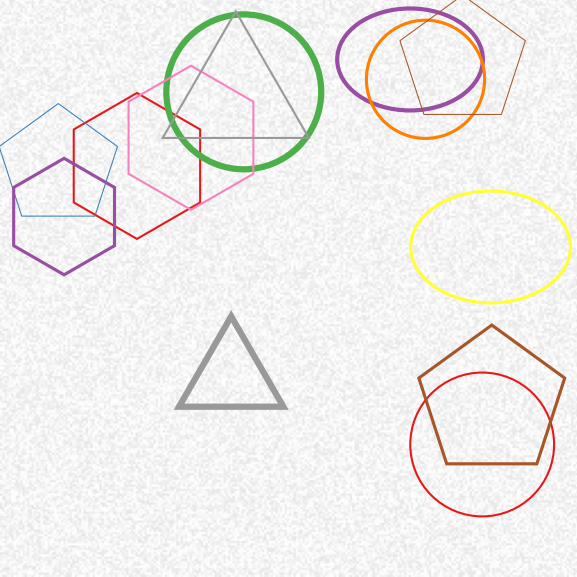[{"shape": "hexagon", "thickness": 1, "radius": 0.63, "center": [0.237, 0.712]}, {"shape": "circle", "thickness": 1, "radius": 0.62, "center": [0.835, 0.229]}, {"shape": "pentagon", "thickness": 0.5, "radius": 0.54, "center": [0.101, 0.712]}, {"shape": "circle", "thickness": 3, "radius": 0.67, "center": [0.422, 0.84]}, {"shape": "oval", "thickness": 2, "radius": 0.63, "center": [0.71, 0.896]}, {"shape": "hexagon", "thickness": 1.5, "radius": 0.5, "center": [0.111, 0.624]}, {"shape": "circle", "thickness": 1.5, "radius": 0.51, "center": [0.737, 0.862]}, {"shape": "oval", "thickness": 1.5, "radius": 0.69, "center": [0.849, 0.571]}, {"shape": "pentagon", "thickness": 1.5, "radius": 0.66, "center": [0.852, 0.303]}, {"shape": "pentagon", "thickness": 0.5, "radius": 0.57, "center": [0.801, 0.893]}, {"shape": "hexagon", "thickness": 1, "radius": 0.62, "center": [0.331, 0.761]}, {"shape": "triangle", "thickness": 1, "radius": 0.73, "center": [0.408, 0.833]}, {"shape": "triangle", "thickness": 3, "radius": 0.52, "center": [0.4, 0.347]}]